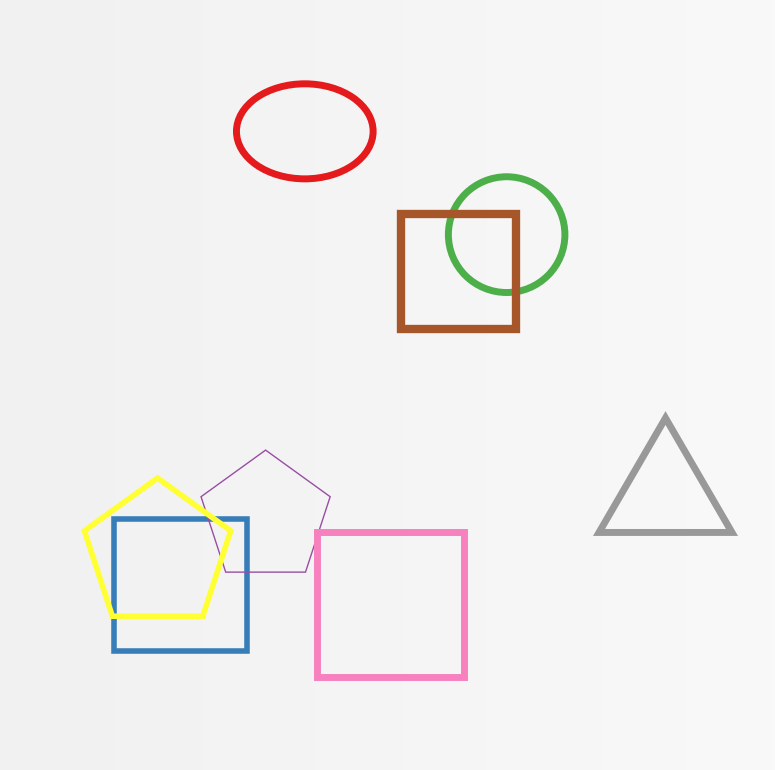[{"shape": "oval", "thickness": 2.5, "radius": 0.44, "center": [0.393, 0.829]}, {"shape": "square", "thickness": 2, "radius": 0.43, "center": [0.233, 0.24]}, {"shape": "circle", "thickness": 2.5, "radius": 0.38, "center": [0.654, 0.695]}, {"shape": "pentagon", "thickness": 0.5, "radius": 0.44, "center": [0.343, 0.328]}, {"shape": "pentagon", "thickness": 2, "radius": 0.5, "center": [0.203, 0.28]}, {"shape": "square", "thickness": 3, "radius": 0.37, "center": [0.591, 0.648]}, {"shape": "square", "thickness": 2.5, "radius": 0.47, "center": [0.504, 0.215]}, {"shape": "triangle", "thickness": 2.5, "radius": 0.5, "center": [0.859, 0.358]}]